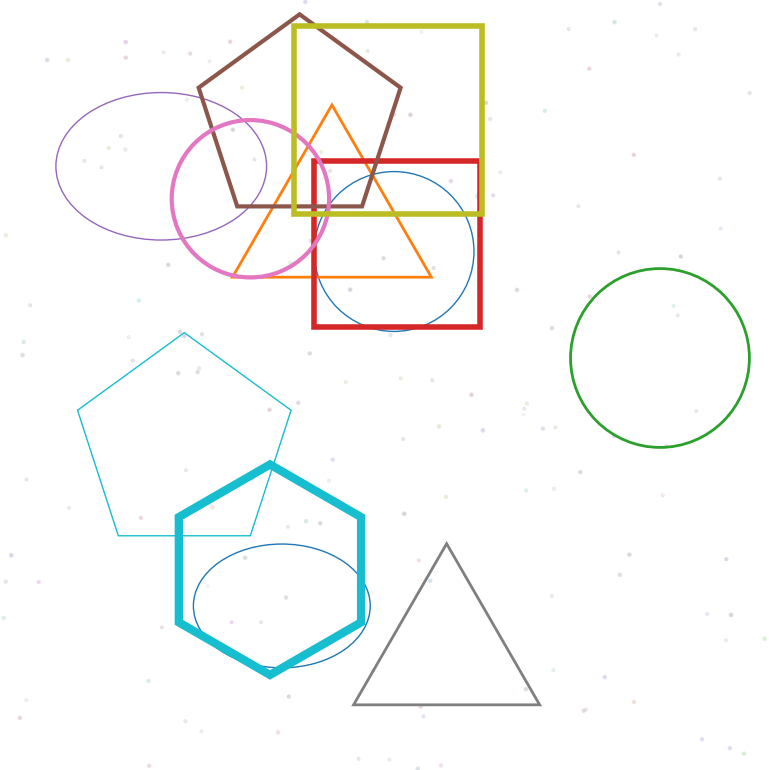[{"shape": "circle", "thickness": 0.5, "radius": 0.52, "center": [0.512, 0.673]}, {"shape": "oval", "thickness": 0.5, "radius": 0.57, "center": [0.366, 0.213]}, {"shape": "triangle", "thickness": 1, "radius": 0.75, "center": [0.431, 0.715]}, {"shape": "circle", "thickness": 1, "radius": 0.58, "center": [0.857, 0.535]}, {"shape": "square", "thickness": 2, "radius": 0.54, "center": [0.516, 0.683]}, {"shape": "oval", "thickness": 0.5, "radius": 0.68, "center": [0.209, 0.784]}, {"shape": "pentagon", "thickness": 1.5, "radius": 0.69, "center": [0.389, 0.843]}, {"shape": "circle", "thickness": 1.5, "radius": 0.51, "center": [0.325, 0.742]}, {"shape": "triangle", "thickness": 1, "radius": 0.7, "center": [0.58, 0.154]}, {"shape": "square", "thickness": 2, "radius": 0.61, "center": [0.504, 0.844]}, {"shape": "pentagon", "thickness": 0.5, "radius": 0.73, "center": [0.239, 0.422]}, {"shape": "hexagon", "thickness": 3, "radius": 0.68, "center": [0.351, 0.26]}]